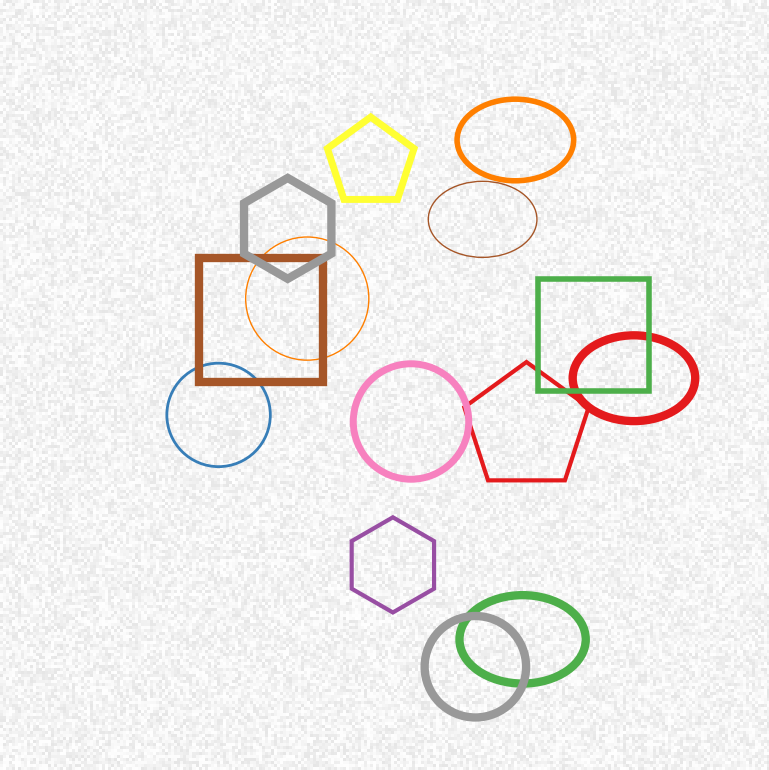[{"shape": "pentagon", "thickness": 1.5, "radius": 0.42, "center": [0.684, 0.445]}, {"shape": "oval", "thickness": 3, "radius": 0.4, "center": [0.823, 0.509]}, {"shape": "circle", "thickness": 1, "radius": 0.34, "center": [0.284, 0.461]}, {"shape": "square", "thickness": 2, "radius": 0.36, "center": [0.771, 0.565]}, {"shape": "oval", "thickness": 3, "radius": 0.41, "center": [0.679, 0.17]}, {"shape": "hexagon", "thickness": 1.5, "radius": 0.31, "center": [0.51, 0.266]}, {"shape": "oval", "thickness": 2, "radius": 0.38, "center": [0.669, 0.818]}, {"shape": "circle", "thickness": 0.5, "radius": 0.4, "center": [0.399, 0.612]}, {"shape": "pentagon", "thickness": 2.5, "radius": 0.3, "center": [0.481, 0.789]}, {"shape": "oval", "thickness": 0.5, "radius": 0.35, "center": [0.627, 0.715]}, {"shape": "square", "thickness": 3, "radius": 0.4, "center": [0.339, 0.584]}, {"shape": "circle", "thickness": 2.5, "radius": 0.37, "center": [0.534, 0.453]}, {"shape": "circle", "thickness": 3, "radius": 0.33, "center": [0.617, 0.134]}, {"shape": "hexagon", "thickness": 3, "radius": 0.33, "center": [0.374, 0.703]}]